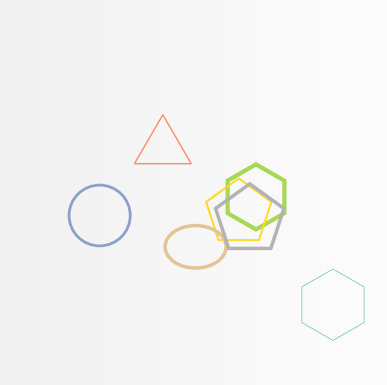[{"shape": "hexagon", "thickness": 0.5, "radius": 0.46, "center": [0.859, 0.209]}, {"shape": "triangle", "thickness": 1, "radius": 0.42, "center": [0.42, 0.617]}, {"shape": "circle", "thickness": 2, "radius": 0.39, "center": [0.257, 0.44]}, {"shape": "hexagon", "thickness": 3, "radius": 0.42, "center": [0.661, 0.489]}, {"shape": "pentagon", "thickness": 1.5, "radius": 0.44, "center": [0.616, 0.448]}, {"shape": "oval", "thickness": 2.5, "radius": 0.39, "center": [0.505, 0.359]}, {"shape": "pentagon", "thickness": 2.5, "radius": 0.46, "center": [0.645, 0.43]}]